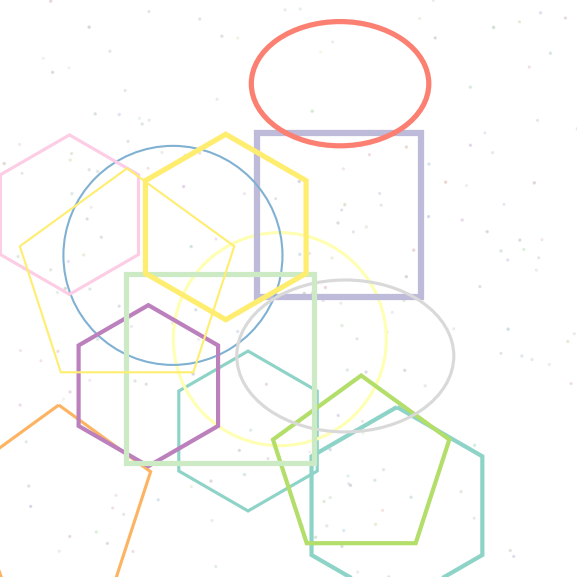[{"shape": "hexagon", "thickness": 2, "radius": 0.85, "center": [0.687, 0.124]}, {"shape": "hexagon", "thickness": 1.5, "radius": 0.69, "center": [0.43, 0.253]}, {"shape": "circle", "thickness": 1.5, "radius": 0.92, "center": [0.484, 0.412]}, {"shape": "square", "thickness": 3, "radius": 0.71, "center": [0.587, 0.627]}, {"shape": "oval", "thickness": 2.5, "radius": 0.77, "center": [0.589, 0.854]}, {"shape": "circle", "thickness": 1, "radius": 0.95, "center": [0.299, 0.557]}, {"shape": "pentagon", "thickness": 1.5, "radius": 0.84, "center": [0.102, 0.131]}, {"shape": "pentagon", "thickness": 2, "radius": 0.8, "center": [0.625, 0.188]}, {"shape": "hexagon", "thickness": 1.5, "radius": 0.69, "center": [0.12, 0.627]}, {"shape": "oval", "thickness": 1.5, "radius": 0.94, "center": [0.598, 0.383]}, {"shape": "hexagon", "thickness": 2, "radius": 0.7, "center": [0.257, 0.331]}, {"shape": "square", "thickness": 2.5, "radius": 0.82, "center": [0.381, 0.361]}, {"shape": "hexagon", "thickness": 2.5, "radius": 0.8, "center": [0.391, 0.606]}, {"shape": "pentagon", "thickness": 1, "radius": 0.98, "center": [0.22, 0.512]}]